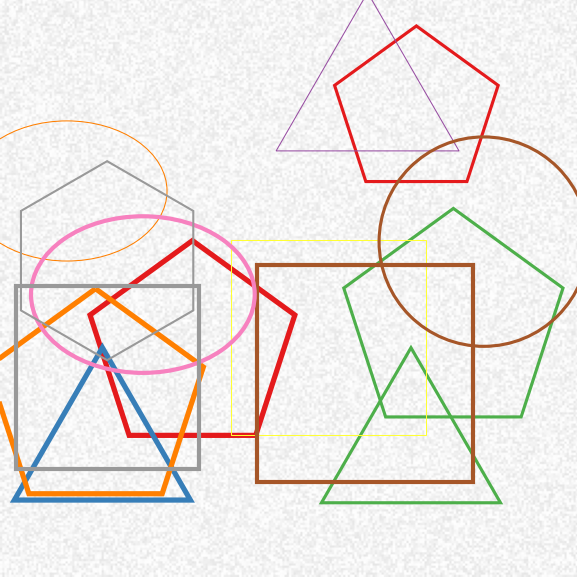[{"shape": "pentagon", "thickness": 1.5, "radius": 0.74, "center": [0.721, 0.805]}, {"shape": "pentagon", "thickness": 2.5, "radius": 0.93, "center": [0.333, 0.396]}, {"shape": "triangle", "thickness": 2.5, "radius": 0.88, "center": [0.177, 0.221]}, {"shape": "pentagon", "thickness": 1.5, "radius": 1.0, "center": [0.785, 0.439]}, {"shape": "triangle", "thickness": 1.5, "radius": 0.89, "center": [0.712, 0.218]}, {"shape": "triangle", "thickness": 0.5, "radius": 0.91, "center": [0.637, 0.829]}, {"shape": "pentagon", "thickness": 2.5, "radius": 0.98, "center": [0.165, 0.303]}, {"shape": "oval", "thickness": 0.5, "radius": 0.87, "center": [0.116, 0.668]}, {"shape": "square", "thickness": 0.5, "radius": 0.85, "center": [0.569, 0.415]}, {"shape": "square", "thickness": 2, "radius": 0.94, "center": [0.632, 0.353]}, {"shape": "circle", "thickness": 1.5, "radius": 0.91, "center": [0.838, 0.581]}, {"shape": "oval", "thickness": 2, "radius": 0.97, "center": [0.247, 0.489]}, {"shape": "square", "thickness": 2, "radius": 0.79, "center": [0.187, 0.345]}, {"shape": "hexagon", "thickness": 1, "radius": 0.86, "center": [0.185, 0.548]}]